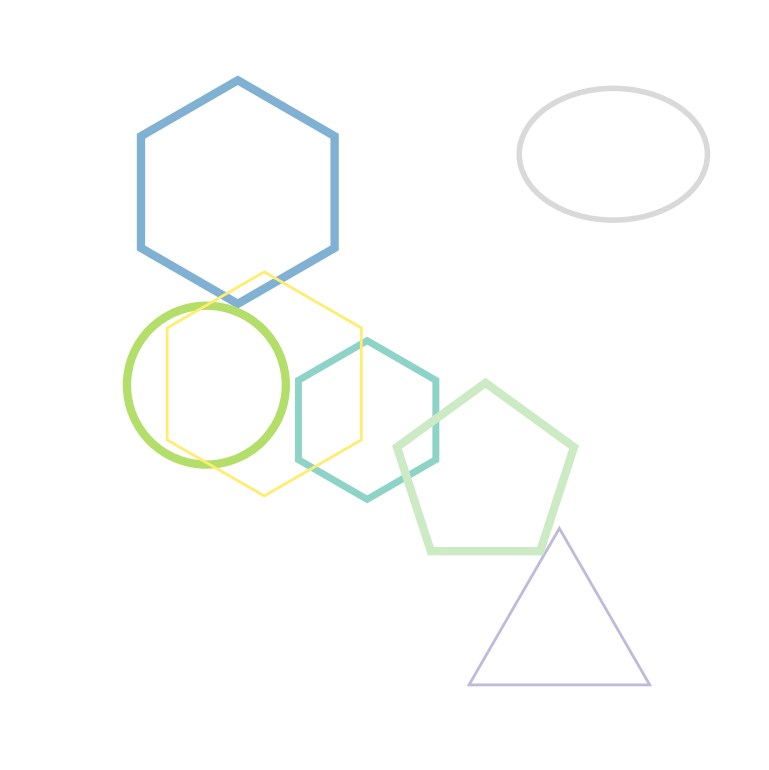[{"shape": "hexagon", "thickness": 2.5, "radius": 0.52, "center": [0.477, 0.455]}, {"shape": "triangle", "thickness": 1, "radius": 0.68, "center": [0.726, 0.178]}, {"shape": "hexagon", "thickness": 3, "radius": 0.73, "center": [0.309, 0.751]}, {"shape": "circle", "thickness": 3, "radius": 0.52, "center": [0.268, 0.5]}, {"shape": "oval", "thickness": 2, "radius": 0.61, "center": [0.797, 0.8]}, {"shape": "pentagon", "thickness": 3, "radius": 0.6, "center": [0.631, 0.382]}, {"shape": "hexagon", "thickness": 1, "radius": 0.73, "center": [0.343, 0.501]}]